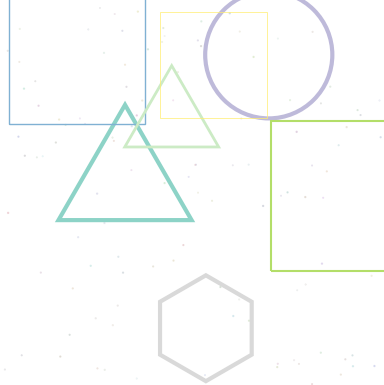[{"shape": "triangle", "thickness": 3, "radius": 1.0, "center": [0.325, 0.528]}, {"shape": "circle", "thickness": 3, "radius": 0.83, "center": [0.698, 0.858]}, {"shape": "square", "thickness": 1, "radius": 0.88, "center": [0.199, 0.854]}, {"shape": "square", "thickness": 1.5, "radius": 0.97, "center": [0.899, 0.49]}, {"shape": "hexagon", "thickness": 3, "radius": 0.69, "center": [0.535, 0.147]}, {"shape": "triangle", "thickness": 2, "radius": 0.7, "center": [0.446, 0.689]}, {"shape": "square", "thickness": 0.5, "radius": 0.69, "center": [0.555, 0.83]}]